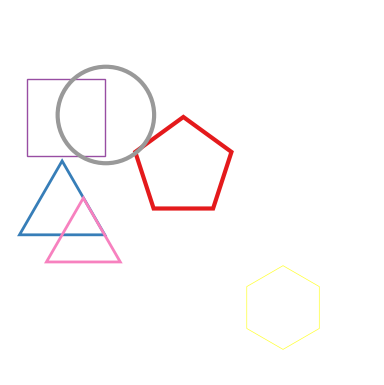[{"shape": "pentagon", "thickness": 3, "radius": 0.66, "center": [0.476, 0.565]}, {"shape": "triangle", "thickness": 2, "radius": 0.64, "center": [0.161, 0.454]}, {"shape": "square", "thickness": 1, "radius": 0.51, "center": [0.17, 0.695]}, {"shape": "hexagon", "thickness": 0.5, "radius": 0.54, "center": [0.735, 0.201]}, {"shape": "triangle", "thickness": 2, "radius": 0.55, "center": [0.216, 0.375]}, {"shape": "circle", "thickness": 3, "radius": 0.63, "center": [0.275, 0.701]}]